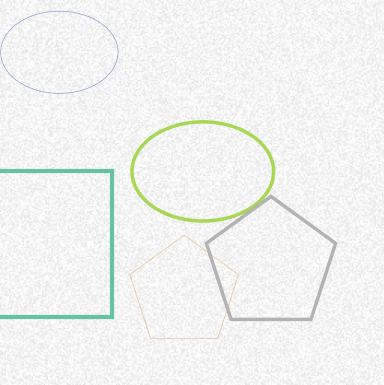[{"shape": "square", "thickness": 3, "radius": 0.95, "center": [0.101, 0.366]}, {"shape": "oval", "thickness": 0.5, "radius": 0.76, "center": [0.154, 0.864]}, {"shape": "oval", "thickness": 2.5, "radius": 0.92, "center": [0.527, 0.555]}, {"shape": "pentagon", "thickness": 0.5, "radius": 0.74, "center": [0.478, 0.241]}, {"shape": "pentagon", "thickness": 2.5, "radius": 0.88, "center": [0.704, 0.313]}]